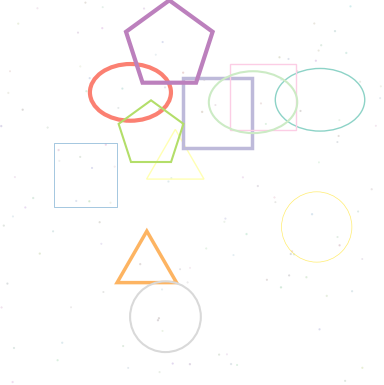[{"shape": "oval", "thickness": 1, "radius": 0.58, "center": [0.831, 0.741]}, {"shape": "triangle", "thickness": 1, "radius": 0.43, "center": [0.455, 0.578]}, {"shape": "square", "thickness": 2.5, "radius": 0.45, "center": [0.565, 0.707]}, {"shape": "oval", "thickness": 3, "radius": 0.53, "center": [0.339, 0.76]}, {"shape": "square", "thickness": 0.5, "radius": 0.41, "center": [0.223, 0.545]}, {"shape": "triangle", "thickness": 2.5, "radius": 0.45, "center": [0.381, 0.311]}, {"shape": "pentagon", "thickness": 1.5, "radius": 0.44, "center": [0.392, 0.651]}, {"shape": "square", "thickness": 1, "radius": 0.43, "center": [0.682, 0.748]}, {"shape": "circle", "thickness": 1.5, "radius": 0.46, "center": [0.43, 0.177]}, {"shape": "pentagon", "thickness": 3, "radius": 0.59, "center": [0.44, 0.881]}, {"shape": "oval", "thickness": 1.5, "radius": 0.57, "center": [0.657, 0.735]}, {"shape": "circle", "thickness": 0.5, "radius": 0.46, "center": [0.823, 0.41]}]